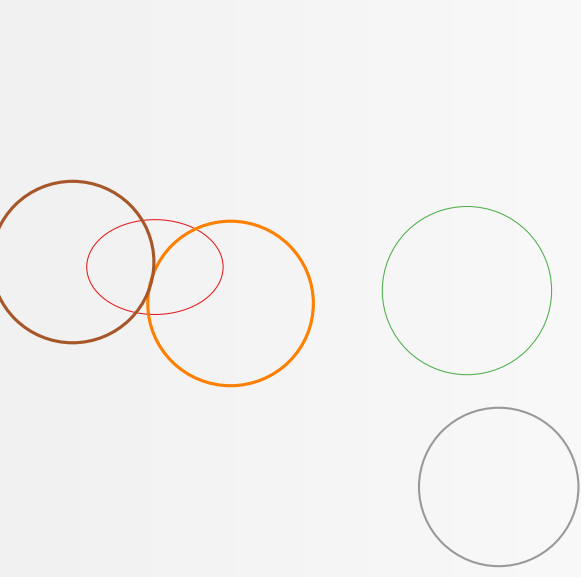[{"shape": "oval", "thickness": 0.5, "radius": 0.59, "center": [0.267, 0.537]}, {"shape": "circle", "thickness": 0.5, "radius": 0.73, "center": [0.803, 0.496]}, {"shape": "circle", "thickness": 1.5, "radius": 0.71, "center": [0.397, 0.474]}, {"shape": "circle", "thickness": 1.5, "radius": 0.7, "center": [0.125, 0.545]}, {"shape": "circle", "thickness": 1, "radius": 0.69, "center": [0.858, 0.156]}]